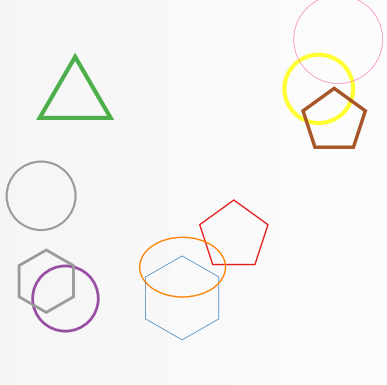[{"shape": "pentagon", "thickness": 1, "radius": 0.46, "center": [0.603, 0.388]}, {"shape": "hexagon", "thickness": 0.5, "radius": 0.55, "center": [0.47, 0.226]}, {"shape": "triangle", "thickness": 3, "radius": 0.53, "center": [0.194, 0.747]}, {"shape": "circle", "thickness": 2, "radius": 0.42, "center": [0.169, 0.225]}, {"shape": "oval", "thickness": 1, "radius": 0.55, "center": [0.471, 0.306]}, {"shape": "circle", "thickness": 3, "radius": 0.44, "center": [0.823, 0.769]}, {"shape": "pentagon", "thickness": 2.5, "radius": 0.42, "center": [0.862, 0.686]}, {"shape": "circle", "thickness": 0.5, "radius": 0.57, "center": [0.873, 0.898]}, {"shape": "hexagon", "thickness": 2, "radius": 0.41, "center": [0.119, 0.27]}, {"shape": "circle", "thickness": 1.5, "radius": 0.44, "center": [0.106, 0.491]}]